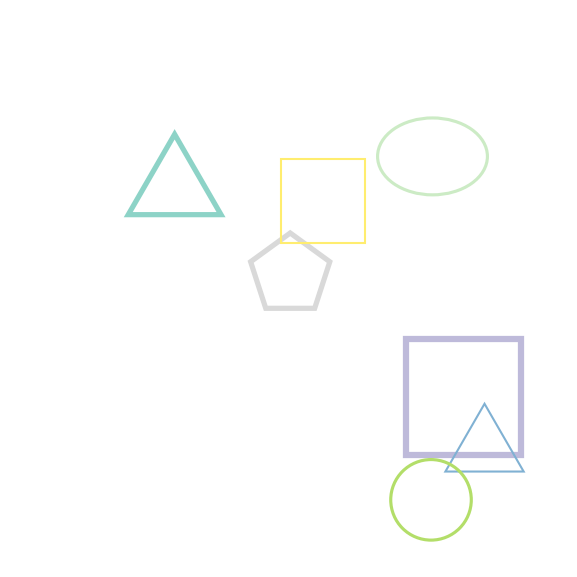[{"shape": "triangle", "thickness": 2.5, "radius": 0.46, "center": [0.302, 0.674]}, {"shape": "square", "thickness": 3, "radius": 0.5, "center": [0.803, 0.312]}, {"shape": "triangle", "thickness": 1, "radius": 0.39, "center": [0.839, 0.222]}, {"shape": "circle", "thickness": 1.5, "radius": 0.35, "center": [0.746, 0.134]}, {"shape": "pentagon", "thickness": 2.5, "radius": 0.36, "center": [0.503, 0.524]}, {"shape": "oval", "thickness": 1.5, "radius": 0.48, "center": [0.749, 0.728]}, {"shape": "square", "thickness": 1, "radius": 0.37, "center": [0.559, 0.651]}]